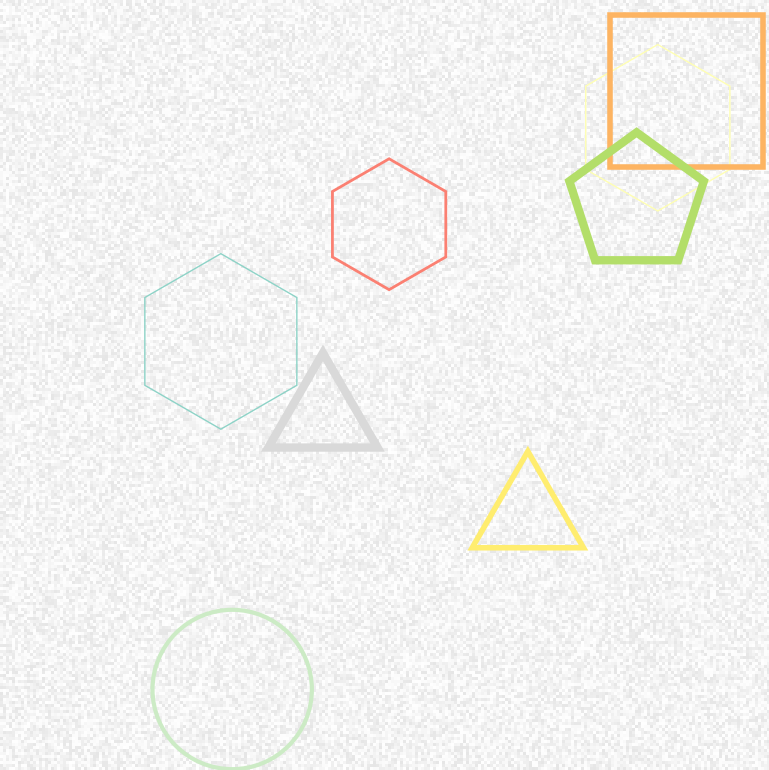[{"shape": "hexagon", "thickness": 0.5, "radius": 0.57, "center": [0.287, 0.557]}, {"shape": "hexagon", "thickness": 0.5, "radius": 0.54, "center": [0.854, 0.834]}, {"shape": "hexagon", "thickness": 1, "radius": 0.42, "center": [0.505, 0.709]}, {"shape": "square", "thickness": 2, "radius": 0.5, "center": [0.891, 0.882]}, {"shape": "pentagon", "thickness": 3, "radius": 0.46, "center": [0.827, 0.736]}, {"shape": "triangle", "thickness": 3, "radius": 0.41, "center": [0.419, 0.46]}, {"shape": "circle", "thickness": 1.5, "radius": 0.52, "center": [0.302, 0.105]}, {"shape": "triangle", "thickness": 2, "radius": 0.42, "center": [0.686, 0.33]}]